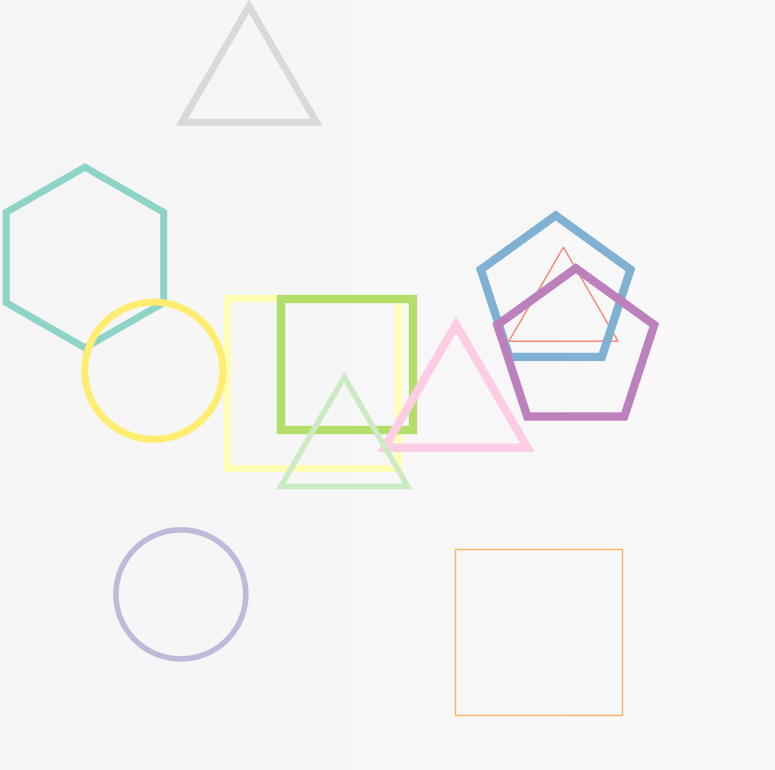[{"shape": "hexagon", "thickness": 2.5, "radius": 0.59, "center": [0.11, 0.666]}, {"shape": "square", "thickness": 2.5, "radius": 0.55, "center": [0.403, 0.502]}, {"shape": "circle", "thickness": 2, "radius": 0.42, "center": [0.233, 0.228]}, {"shape": "triangle", "thickness": 0.5, "radius": 0.41, "center": [0.727, 0.597]}, {"shape": "pentagon", "thickness": 3, "radius": 0.51, "center": [0.717, 0.619]}, {"shape": "square", "thickness": 0.5, "radius": 0.54, "center": [0.695, 0.179]}, {"shape": "square", "thickness": 3, "radius": 0.43, "center": [0.448, 0.526]}, {"shape": "triangle", "thickness": 3, "radius": 0.53, "center": [0.588, 0.472]}, {"shape": "triangle", "thickness": 2.5, "radius": 0.5, "center": [0.321, 0.891]}, {"shape": "pentagon", "thickness": 3, "radius": 0.53, "center": [0.743, 0.545]}, {"shape": "triangle", "thickness": 2, "radius": 0.47, "center": [0.444, 0.416]}, {"shape": "circle", "thickness": 2.5, "radius": 0.45, "center": [0.198, 0.519]}]